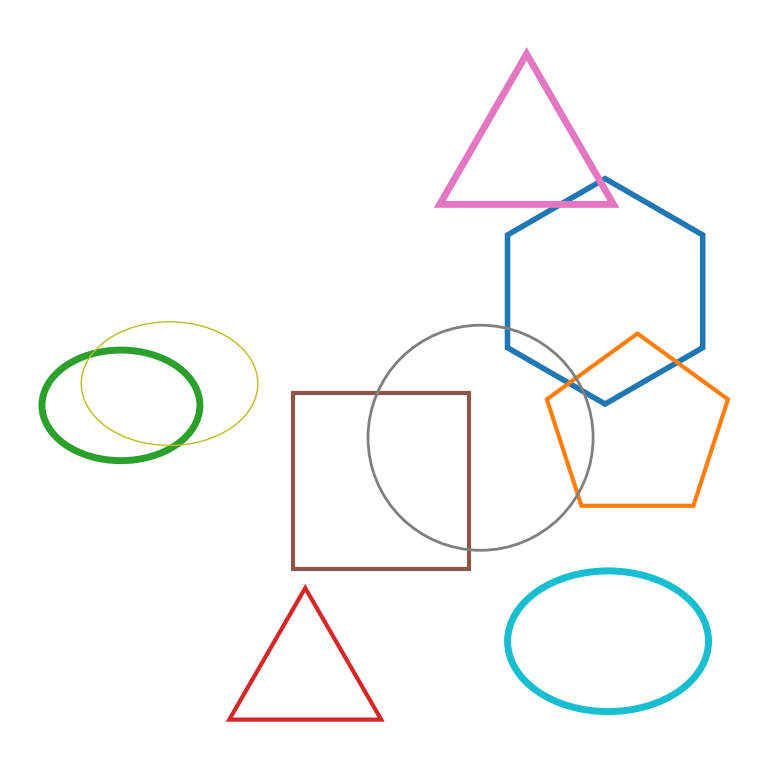[{"shape": "hexagon", "thickness": 2, "radius": 0.73, "center": [0.786, 0.622]}, {"shape": "pentagon", "thickness": 1.5, "radius": 0.62, "center": [0.828, 0.443]}, {"shape": "oval", "thickness": 2.5, "radius": 0.51, "center": [0.157, 0.474]}, {"shape": "triangle", "thickness": 1.5, "radius": 0.57, "center": [0.396, 0.122]}, {"shape": "square", "thickness": 1.5, "radius": 0.57, "center": [0.495, 0.375]}, {"shape": "triangle", "thickness": 2.5, "radius": 0.65, "center": [0.684, 0.8]}, {"shape": "circle", "thickness": 1, "radius": 0.73, "center": [0.624, 0.432]}, {"shape": "oval", "thickness": 0.5, "radius": 0.57, "center": [0.22, 0.502]}, {"shape": "oval", "thickness": 2.5, "radius": 0.65, "center": [0.79, 0.167]}]